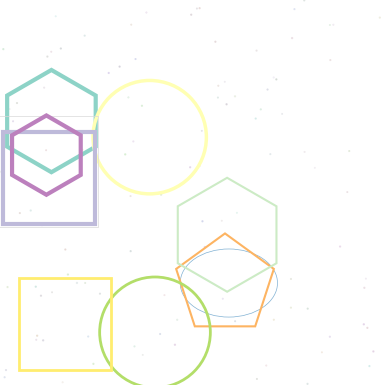[{"shape": "hexagon", "thickness": 3, "radius": 0.66, "center": [0.134, 0.685]}, {"shape": "circle", "thickness": 2.5, "radius": 0.74, "center": [0.389, 0.644]}, {"shape": "square", "thickness": 3, "radius": 0.59, "center": [0.127, 0.537]}, {"shape": "oval", "thickness": 0.5, "radius": 0.63, "center": [0.594, 0.265]}, {"shape": "pentagon", "thickness": 1.5, "radius": 0.67, "center": [0.584, 0.26]}, {"shape": "circle", "thickness": 2, "radius": 0.72, "center": [0.403, 0.137]}, {"shape": "square", "thickness": 0.5, "radius": 0.72, "center": [0.111, 0.554]}, {"shape": "hexagon", "thickness": 3, "radius": 0.51, "center": [0.121, 0.597]}, {"shape": "hexagon", "thickness": 1.5, "radius": 0.74, "center": [0.59, 0.39]}, {"shape": "square", "thickness": 2, "radius": 0.6, "center": [0.169, 0.159]}]